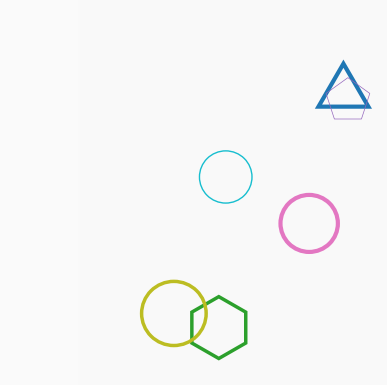[{"shape": "triangle", "thickness": 3, "radius": 0.37, "center": [0.886, 0.76]}, {"shape": "hexagon", "thickness": 2.5, "radius": 0.4, "center": [0.565, 0.149]}, {"shape": "pentagon", "thickness": 0.5, "radius": 0.3, "center": [0.898, 0.739]}, {"shape": "circle", "thickness": 3, "radius": 0.37, "center": [0.798, 0.42]}, {"shape": "circle", "thickness": 2.5, "radius": 0.42, "center": [0.449, 0.186]}, {"shape": "circle", "thickness": 1, "radius": 0.34, "center": [0.583, 0.54]}]